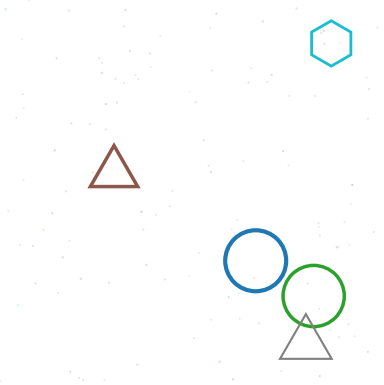[{"shape": "circle", "thickness": 3, "radius": 0.4, "center": [0.664, 0.323]}, {"shape": "circle", "thickness": 2.5, "radius": 0.4, "center": [0.815, 0.231]}, {"shape": "triangle", "thickness": 2.5, "radius": 0.35, "center": [0.296, 0.551]}, {"shape": "triangle", "thickness": 1.5, "radius": 0.39, "center": [0.794, 0.107]}, {"shape": "hexagon", "thickness": 2, "radius": 0.29, "center": [0.86, 0.887]}]